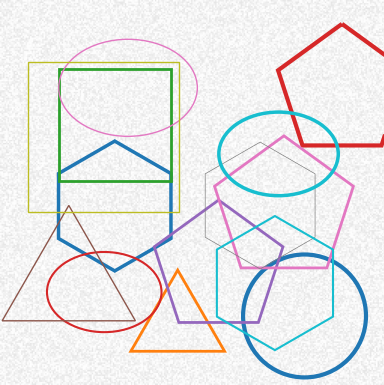[{"shape": "circle", "thickness": 3, "radius": 0.8, "center": [0.791, 0.179]}, {"shape": "hexagon", "thickness": 2.5, "radius": 0.84, "center": [0.298, 0.465]}, {"shape": "triangle", "thickness": 2, "radius": 0.7, "center": [0.462, 0.158]}, {"shape": "square", "thickness": 2, "radius": 0.73, "center": [0.299, 0.676]}, {"shape": "oval", "thickness": 1.5, "radius": 0.74, "center": [0.271, 0.241]}, {"shape": "pentagon", "thickness": 3, "radius": 0.87, "center": [0.888, 0.763]}, {"shape": "pentagon", "thickness": 2, "radius": 0.88, "center": [0.568, 0.305]}, {"shape": "triangle", "thickness": 1, "radius": 1.0, "center": [0.179, 0.267]}, {"shape": "oval", "thickness": 1, "radius": 0.9, "center": [0.333, 0.772]}, {"shape": "pentagon", "thickness": 2, "radius": 0.95, "center": [0.738, 0.458]}, {"shape": "hexagon", "thickness": 0.5, "radius": 0.82, "center": [0.676, 0.466]}, {"shape": "square", "thickness": 1, "radius": 0.98, "center": [0.269, 0.644]}, {"shape": "oval", "thickness": 2.5, "radius": 0.78, "center": [0.724, 0.6]}, {"shape": "hexagon", "thickness": 1.5, "radius": 0.87, "center": [0.714, 0.265]}]